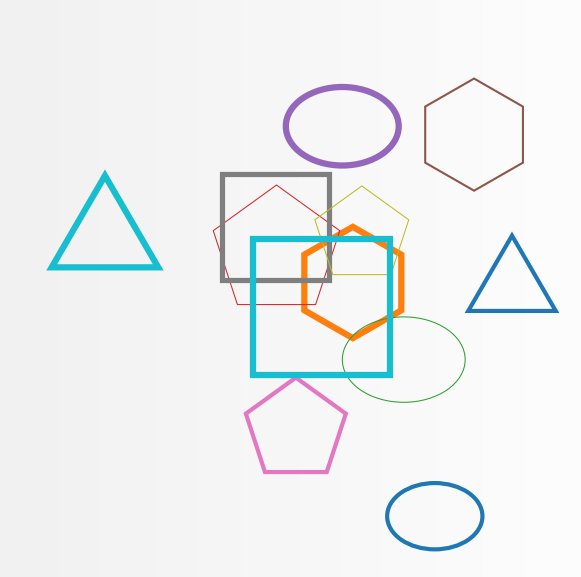[{"shape": "triangle", "thickness": 2, "radius": 0.43, "center": [0.881, 0.504]}, {"shape": "oval", "thickness": 2, "radius": 0.41, "center": [0.748, 0.105]}, {"shape": "hexagon", "thickness": 3, "radius": 0.48, "center": [0.607, 0.51]}, {"shape": "oval", "thickness": 0.5, "radius": 0.53, "center": [0.695, 0.376]}, {"shape": "pentagon", "thickness": 0.5, "radius": 0.57, "center": [0.476, 0.564]}, {"shape": "oval", "thickness": 3, "radius": 0.49, "center": [0.589, 0.781]}, {"shape": "hexagon", "thickness": 1, "radius": 0.49, "center": [0.816, 0.766]}, {"shape": "pentagon", "thickness": 2, "radius": 0.45, "center": [0.509, 0.255]}, {"shape": "square", "thickness": 2.5, "radius": 0.46, "center": [0.474, 0.607]}, {"shape": "pentagon", "thickness": 0.5, "radius": 0.42, "center": [0.622, 0.592]}, {"shape": "triangle", "thickness": 3, "radius": 0.53, "center": [0.181, 0.589]}, {"shape": "square", "thickness": 3, "radius": 0.59, "center": [0.553, 0.467]}]